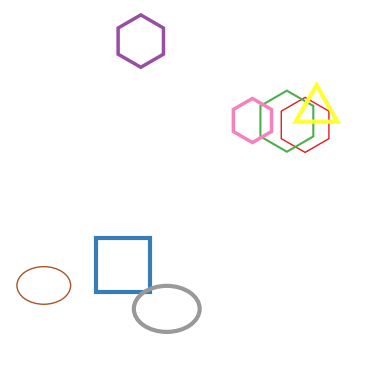[{"shape": "hexagon", "thickness": 1, "radius": 0.36, "center": [0.792, 0.676]}, {"shape": "square", "thickness": 3, "radius": 0.35, "center": [0.321, 0.311]}, {"shape": "hexagon", "thickness": 1.5, "radius": 0.4, "center": [0.745, 0.685]}, {"shape": "hexagon", "thickness": 2.5, "radius": 0.34, "center": [0.366, 0.893]}, {"shape": "triangle", "thickness": 3, "radius": 0.31, "center": [0.822, 0.715]}, {"shape": "oval", "thickness": 1, "radius": 0.35, "center": [0.114, 0.259]}, {"shape": "hexagon", "thickness": 2.5, "radius": 0.29, "center": [0.656, 0.687]}, {"shape": "oval", "thickness": 3, "radius": 0.43, "center": [0.433, 0.198]}]